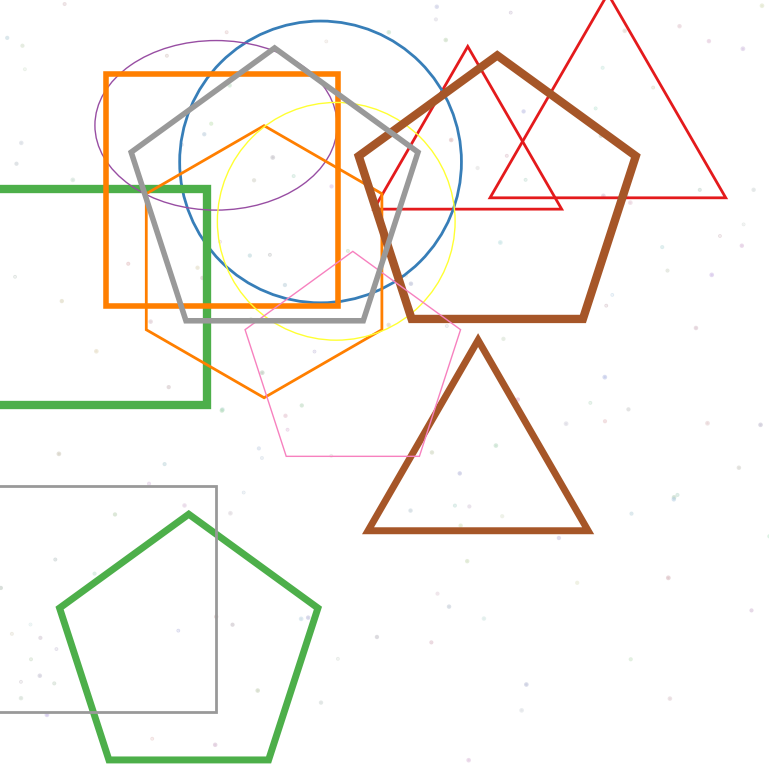[{"shape": "triangle", "thickness": 1, "radius": 0.7, "center": [0.607, 0.799]}, {"shape": "triangle", "thickness": 1, "radius": 0.88, "center": [0.789, 0.831]}, {"shape": "circle", "thickness": 1, "radius": 0.91, "center": [0.416, 0.79]}, {"shape": "pentagon", "thickness": 2.5, "radius": 0.88, "center": [0.245, 0.156]}, {"shape": "square", "thickness": 3, "radius": 0.7, "center": [0.128, 0.615]}, {"shape": "oval", "thickness": 0.5, "radius": 0.79, "center": [0.281, 0.837]}, {"shape": "hexagon", "thickness": 1, "radius": 0.88, "center": [0.343, 0.66]}, {"shape": "square", "thickness": 2, "radius": 0.75, "center": [0.288, 0.753]}, {"shape": "circle", "thickness": 0.5, "radius": 0.77, "center": [0.437, 0.713]}, {"shape": "triangle", "thickness": 2.5, "radius": 0.83, "center": [0.621, 0.393]}, {"shape": "pentagon", "thickness": 3, "radius": 0.95, "center": [0.646, 0.739]}, {"shape": "pentagon", "thickness": 0.5, "radius": 0.74, "center": [0.458, 0.526]}, {"shape": "square", "thickness": 1, "radius": 0.73, "center": [0.134, 0.222]}, {"shape": "pentagon", "thickness": 2, "radius": 0.98, "center": [0.357, 0.742]}]